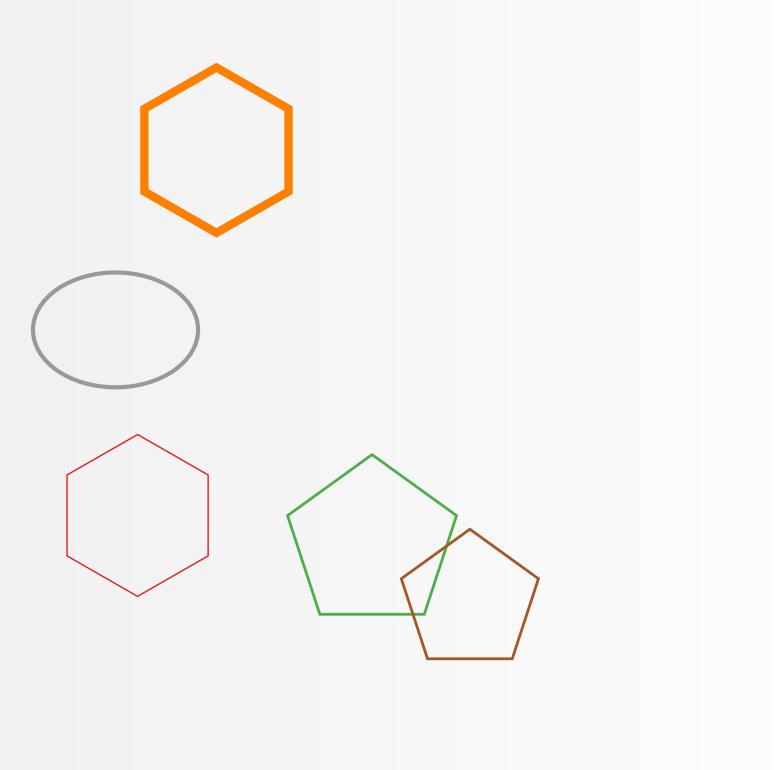[{"shape": "hexagon", "thickness": 0.5, "radius": 0.53, "center": [0.178, 0.331]}, {"shape": "pentagon", "thickness": 1, "radius": 0.57, "center": [0.48, 0.295]}, {"shape": "hexagon", "thickness": 3, "radius": 0.54, "center": [0.279, 0.805]}, {"shape": "pentagon", "thickness": 1, "radius": 0.47, "center": [0.606, 0.22]}, {"shape": "oval", "thickness": 1.5, "radius": 0.53, "center": [0.149, 0.572]}]